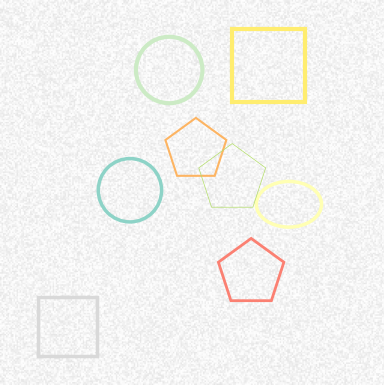[{"shape": "circle", "thickness": 2.5, "radius": 0.41, "center": [0.338, 0.506]}, {"shape": "oval", "thickness": 2.5, "radius": 0.42, "center": [0.75, 0.469]}, {"shape": "pentagon", "thickness": 2, "radius": 0.45, "center": [0.652, 0.291]}, {"shape": "pentagon", "thickness": 1.5, "radius": 0.42, "center": [0.509, 0.611]}, {"shape": "pentagon", "thickness": 0.5, "radius": 0.46, "center": [0.603, 0.536]}, {"shape": "square", "thickness": 2.5, "radius": 0.38, "center": [0.176, 0.152]}, {"shape": "circle", "thickness": 3, "radius": 0.43, "center": [0.439, 0.818]}, {"shape": "square", "thickness": 3, "radius": 0.47, "center": [0.698, 0.83]}]